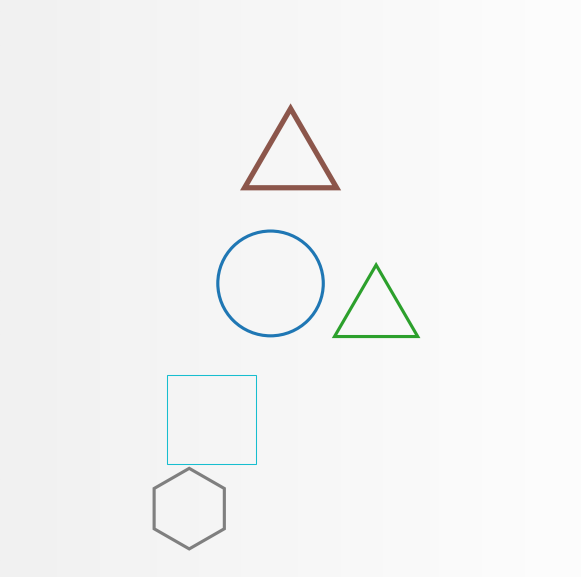[{"shape": "circle", "thickness": 1.5, "radius": 0.45, "center": [0.465, 0.508]}, {"shape": "triangle", "thickness": 1.5, "radius": 0.41, "center": [0.647, 0.458]}, {"shape": "triangle", "thickness": 2.5, "radius": 0.46, "center": [0.5, 0.72]}, {"shape": "hexagon", "thickness": 1.5, "radius": 0.35, "center": [0.326, 0.118]}, {"shape": "square", "thickness": 0.5, "radius": 0.38, "center": [0.363, 0.272]}]